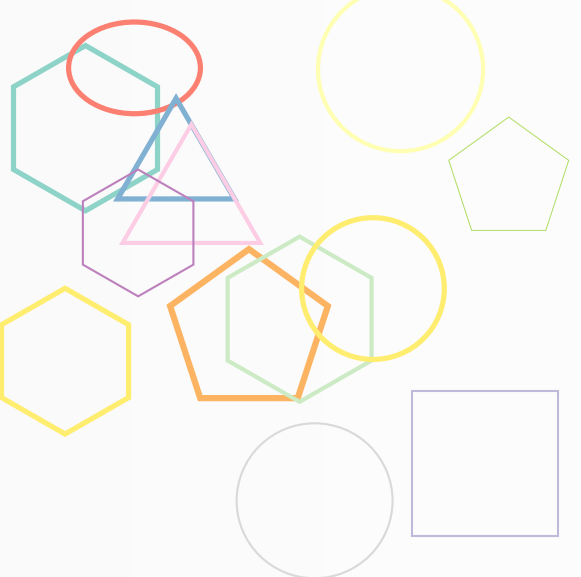[{"shape": "hexagon", "thickness": 2.5, "radius": 0.72, "center": [0.147, 0.777]}, {"shape": "circle", "thickness": 2, "radius": 0.71, "center": [0.689, 0.879]}, {"shape": "square", "thickness": 1, "radius": 0.63, "center": [0.834, 0.196]}, {"shape": "oval", "thickness": 2.5, "radius": 0.57, "center": [0.231, 0.882]}, {"shape": "triangle", "thickness": 2.5, "radius": 0.58, "center": [0.303, 0.713]}, {"shape": "pentagon", "thickness": 3, "radius": 0.71, "center": [0.428, 0.425]}, {"shape": "pentagon", "thickness": 0.5, "radius": 0.54, "center": [0.875, 0.688]}, {"shape": "triangle", "thickness": 2, "radius": 0.68, "center": [0.329, 0.647]}, {"shape": "circle", "thickness": 1, "radius": 0.67, "center": [0.541, 0.132]}, {"shape": "hexagon", "thickness": 1, "radius": 0.55, "center": [0.238, 0.596]}, {"shape": "hexagon", "thickness": 2, "radius": 0.71, "center": [0.515, 0.446]}, {"shape": "hexagon", "thickness": 2.5, "radius": 0.63, "center": [0.112, 0.374]}, {"shape": "circle", "thickness": 2.5, "radius": 0.61, "center": [0.642, 0.499]}]